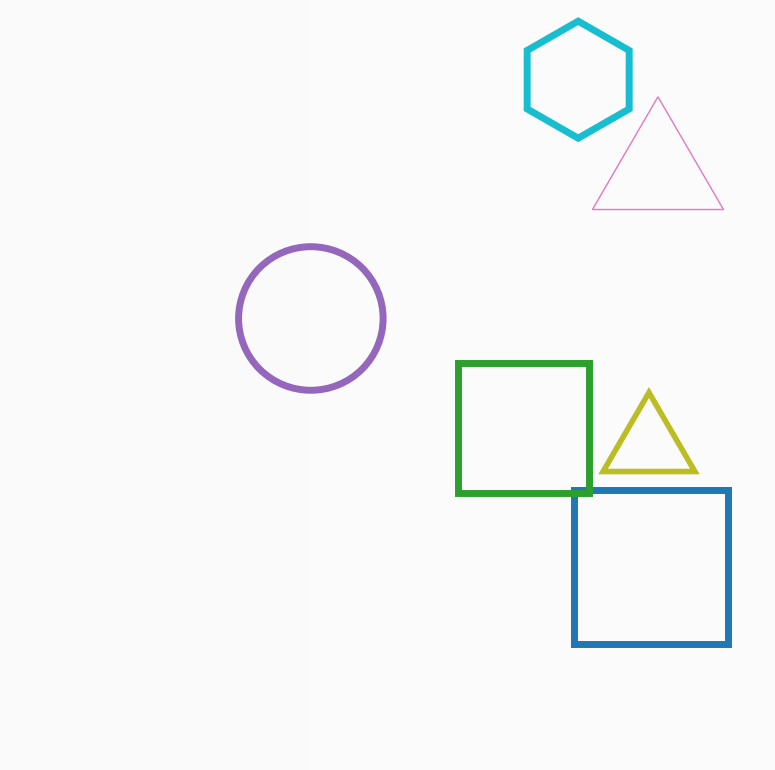[{"shape": "square", "thickness": 2.5, "radius": 0.5, "center": [0.84, 0.264]}, {"shape": "square", "thickness": 2.5, "radius": 0.42, "center": [0.676, 0.444]}, {"shape": "circle", "thickness": 2.5, "radius": 0.47, "center": [0.401, 0.586]}, {"shape": "triangle", "thickness": 0.5, "radius": 0.49, "center": [0.849, 0.777]}, {"shape": "triangle", "thickness": 2, "radius": 0.34, "center": [0.837, 0.422]}, {"shape": "hexagon", "thickness": 2.5, "radius": 0.38, "center": [0.746, 0.897]}]